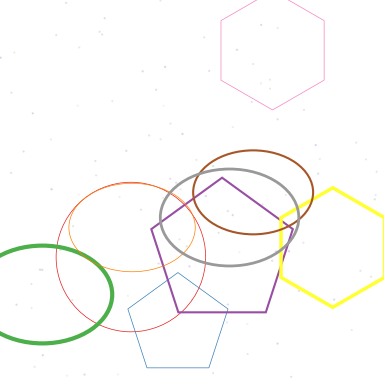[{"shape": "circle", "thickness": 0.5, "radius": 0.97, "center": [0.34, 0.332]}, {"shape": "pentagon", "thickness": 0.5, "radius": 0.68, "center": [0.462, 0.155]}, {"shape": "oval", "thickness": 3, "radius": 0.91, "center": [0.11, 0.235]}, {"shape": "pentagon", "thickness": 1.5, "radius": 0.97, "center": [0.577, 0.345]}, {"shape": "oval", "thickness": 0.5, "radius": 0.82, "center": [0.343, 0.409]}, {"shape": "hexagon", "thickness": 2.5, "radius": 0.78, "center": [0.864, 0.357]}, {"shape": "oval", "thickness": 1.5, "radius": 0.78, "center": [0.657, 0.5]}, {"shape": "hexagon", "thickness": 0.5, "radius": 0.77, "center": [0.708, 0.869]}, {"shape": "oval", "thickness": 2, "radius": 0.9, "center": [0.596, 0.435]}]